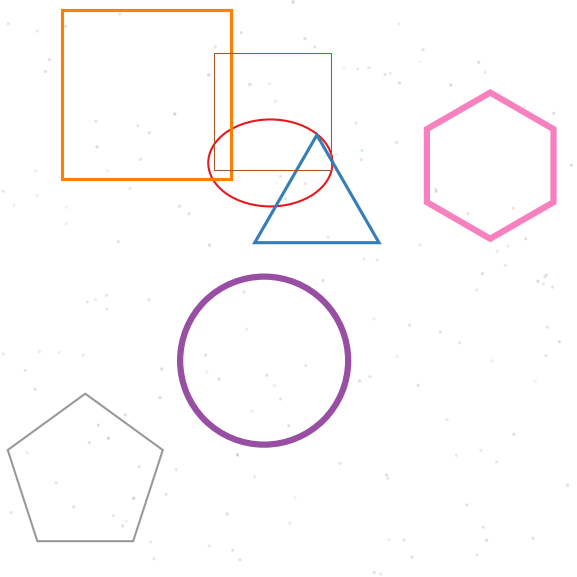[{"shape": "oval", "thickness": 1, "radius": 0.54, "center": [0.468, 0.717]}, {"shape": "triangle", "thickness": 1.5, "radius": 0.62, "center": [0.549, 0.641]}, {"shape": "circle", "thickness": 3, "radius": 0.73, "center": [0.457, 0.375]}, {"shape": "square", "thickness": 1.5, "radius": 0.73, "center": [0.254, 0.835]}, {"shape": "square", "thickness": 0.5, "radius": 0.51, "center": [0.472, 0.806]}, {"shape": "hexagon", "thickness": 3, "radius": 0.63, "center": [0.849, 0.712]}, {"shape": "pentagon", "thickness": 1, "radius": 0.71, "center": [0.148, 0.176]}]